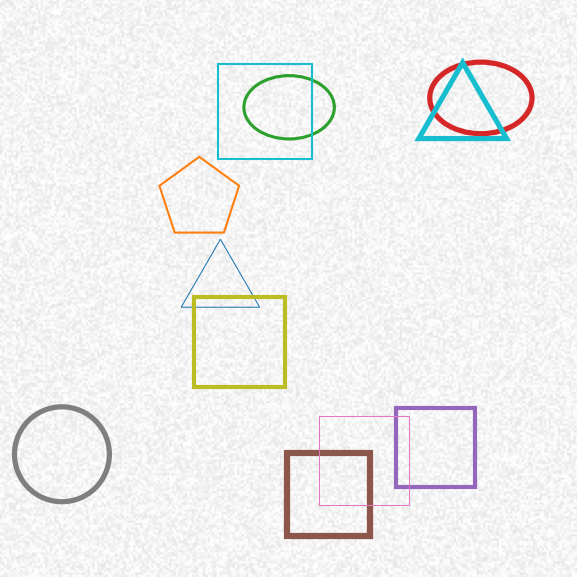[{"shape": "triangle", "thickness": 0.5, "radius": 0.39, "center": [0.382, 0.506]}, {"shape": "pentagon", "thickness": 1, "radius": 0.36, "center": [0.345, 0.655]}, {"shape": "oval", "thickness": 1.5, "radius": 0.39, "center": [0.501, 0.813]}, {"shape": "oval", "thickness": 2.5, "radius": 0.44, "center": [0.833, 0.83]}, {"shape": "square", "thickness": 2, "radius": 0.34, "center": [0.755, 0.225]}, {"shape": "square", "thickness": 3, "radius": 0.36, "center": [0.569, 0.143]}, {"shape": "square", "thickness": 0.5, "radius": 0.39, "center": [0.63, 0.202]}, {"shape": "circle", "thickness": 2.5, "radius": 0.41, "center": [0.107, 0.213]}, {"shape": "square", "thickness": 2, "radius": 0.39, "center": [0.415, 0.407]}, {"shape": "triangle", "thickness": 2.5, "radius": 0.44, "center": [0.801, 0.803]}, {"shape": "square", "thickness": 1, "radius": 0.41, "center": [0.459, 0.806]}]